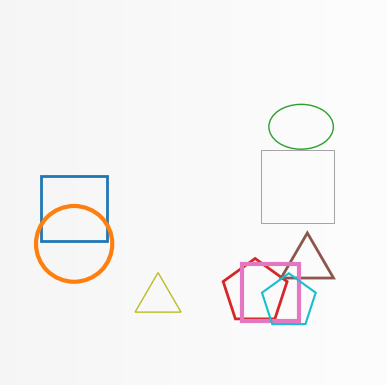[{"shape": "square", "thickness": 2, "radius": 0.42, "center": [0.191, 0.459]}, {"shape": "circle", "thickness": 3, "radius": 0.49, "center": [0.191, 0.367]}, {"shape": "oval", "thickness": 1, "radius": 0.42, "center": [0.777, 0.671]}, {"shape": "pentagon", "thickness": 2, "radius": 0.43, "center": [0.658, 0.242]}, {"shape": "triangle", "thickness": 2, "radius": 0.39, "center": [0.793, 0.317]}, {"shape": "square", "thickness": 3, "radius": 0.37, "center": [0.699, 0.241]}, {"shape": "square", "thickness": 0.5, "radius": 0.47, "center": [0.768, 0.516]}, {"shape": "triangle", "thickness": 1, "radius": 0.34, "center": [0.408, 0.224]}, {"shape": "pentagon", "thickness": 1.5, "radius": 0.36, "center": [0.745, 0.217]}]